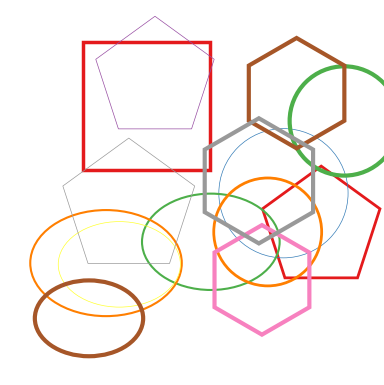[{"shape": "pentagon", "thickness": 2, "radius": 0.8, "center": [0.834, 0.408]}, {"shape": "square", "thickness": 2.5, "radius": 0.83, "center": [0.381, 0.725]}, {"shape": "circle", "thickness": 0.5, "radius": 0.84, "center": [0.736, 0.498]}, {"shape": "circle", "thickness": 3, "radius": 0.71, "center": [0.894, 0.686]}, {"shape": "oval", "thickness": 1.5, "radius": 0.89, "center": [0.548, 0.372]}, {"shape": "pentagon", "thickness": 0.5, "radius": 0.81, "center": [0.403, 0.796]}, {"shape": "oval", "thickness": 1.5, "radius": 0.98, "center": [0.275, 0.317]}, {"shape": "circle", "thickness": 2, "radius": 0.7, "center": [0.695, 0.398]}, {"shape": "oval", "thickness": 0.5, "radius": 0.79, "center": [0.31, 0.313]}, {"shape": "hexagon", "thickness": 3, "radius": 0.72, "center": [0.77, 0.758]}, {"shape": "oval", "thickness": 3, "radius": 0.7, "center": [0.231, 0.173]}, {"shape": "hexagon", "thickness": 3, "radius": 0.71, "center": [0.68, 0.273]}, {"shape": "hexagon", "thickness": 3, "radius": 0.81, "center": [0.672, 0.53]}, {"shape": "pentagon", "thickness": 0.5, "radius": 0.9, "center": [0.334, 0.461]}]